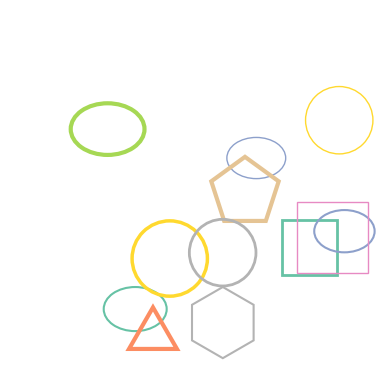[{"shape": "oval", "thickness": 1.5, "radius": 0.41, "center": [0.351, 0.197]}, {"shape": "square", "thickness": 2, "radius": 0.36, "center": [0.804, 0.357]}, {"shape": "triangle", "thickness": 3, "radius": 0.36, "center": [0.397, 0.13]}, {"shape": "oval", "thickness": 1.5, "radius": 0.39, "center": [0.895, 0.399]}, {"shape": "oval", "thickness": 1, "radius": 0.38, "center": [0.666, 0.59]}, {"shape": "square", "thickness": 1, "radius": 0.46, "center": [0.863, 0.383]}, {"shape": "oval", "thickness": 3, "radius": 0.48, "center": [0.28, 0.665]}, {"shape": "circle", "thickness": 2.5, "radius": 0.49, "center": [0.441, 0.329]}, {"shape": "circle", "thickness": 1, "radius": 0.44, "center": [0.881, 0.688]}, {"shape": "pentagon", "thickness": 3, "radius": 0.46, "center": [0.636, 0.501]}, {"shape": "circle", "thickness": 2, "radius": 0.43, "center": [0.578, 0.344]}, {"shape": "hexagon", "thickness": 1.5, "radius": 0.46, "center": [0.579, 0.162]}]